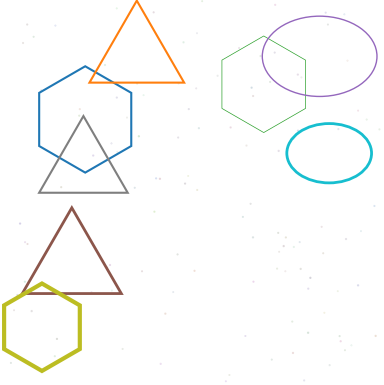[{"shape": "hexagon", "thickness": 1.5, "radius": 0.69, "center": [0.221, 0.69]}, {"shape": "triangle", "thickness": 1.5, "radius": 0.71, "center": [0.355, 0.856]}, {"shape": "hexagon", "thickness": 0.5, "radius": 0.63, "center": [0.685, 0.781]}, {"shape": "oval", "thickness": 1, "radius": 0.74, "center": [0.83, 0.854]}, {"shape": "triangle", "thickness": 2, "radius": 0.74, "center": [0.187, 0.312]}, {"shape": "triangle", "thickness": 1.5, "radius": 0.66, "center": [0.217, 0.566]}, {"shape": "hexagon", "thickness": 3, "radius": 0.57, "center": [0.109, 0.15]}, {"shape": "oval", "thickness": 2, "radius": 0.55, "center": [0.855, 0.602]}]